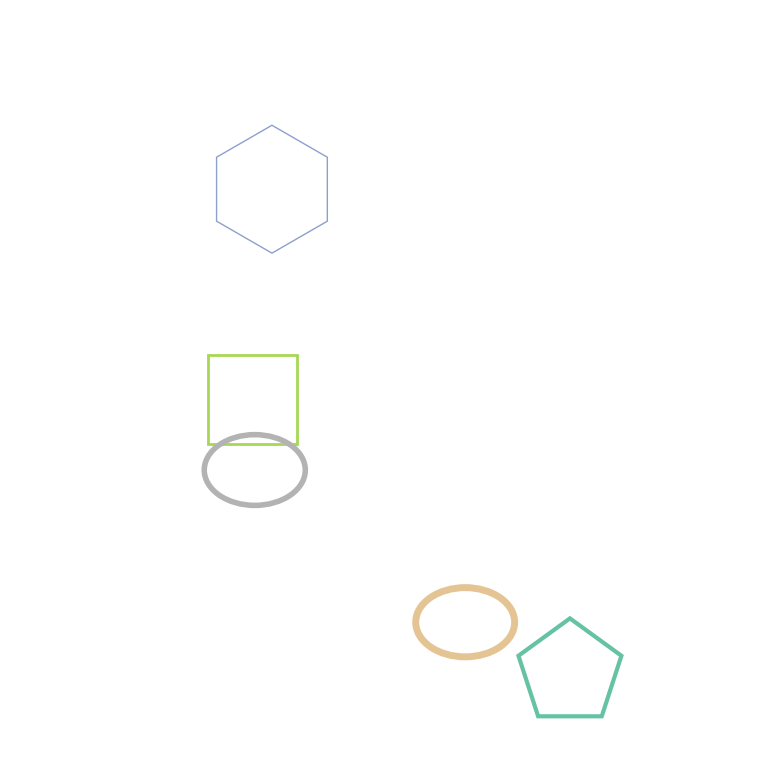[{"shape": "pentagon", "thickness": 1.5, "radius": 0.35, "center": [0.74, 0.127]}, {"shape": "hexagon", "thickness": 0.5, "radius": 0.42, "center": [0.353, 0.754]}, {"shape": "square", "thickness": 1, "radius": 0.29, "center": [0.328, 0.482]}, {"shape": "oval", "thickness": 2.5, "radius": 0.32, "center": [0.604, 0.192]}, {"shape": "oval", "thickness": 2, "radius": 0.33, "center": [0.331, 0.39]}]